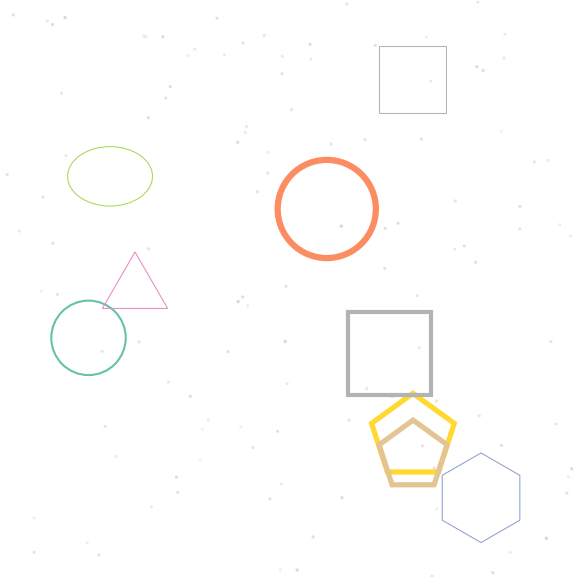[{"shape": "circle", "thickness": 1, "radius": 0.32, "center": [0.153, 0.414]}, {"shape": "circle", "thickness": 3, "radius": 0.43, "center": [0.566, 0.637]}, {"shape": "hexagon", "thickness": 0.5, "radius": 0.39, "center": [0.833, 0.137]}, {"shape": "triangle", "thickness": 0.5, "radius": 0.33, "center": [0.234, 0.498]}, {"shape": "oval", "thickness": 0.5, "radius": 0.37, "center": [0.191, 0.694]}, {"shape": "pentagon", "thickness": 2.5, "radius": 0.38, "center": [0.715, 0.243]}, {"shape": "pentagon", "thickness": 2.5, "radius": 0.31, "center": [0.715, 0.21]}, {"shape": "square", "thickness": 0.5, "radius": 0.29, "center": [0.715, 0.862]}, {"shape": "square", "thickness": 2, "radius": 0.36, "center": [0.674, 0.387]}]